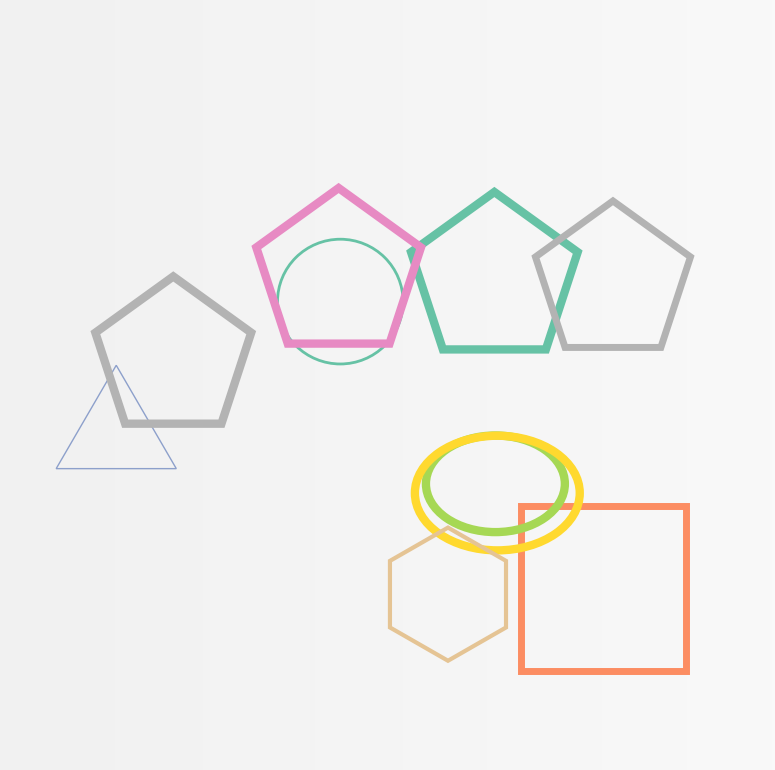[{"shape": "circle", "thickness": 1, "radius": 0.41, "center": [0.439, 0.608]}, {"shape": "pentagon", "thickness": 3, "radius": 0.57, "center": [0.638, 0.638]}, {"shape": "square", "thickness": 2.5, "radius": 0.53, "center": [0.778, 0.236]}, {"shape": "triangle", "thickness": 0.5, "radius": 0.45, "center": [0.15, 0.436]}, {"shape": "pentagon", "thickness": 3, "radius": 0.56, "center": [0.437, 0.644]}, {"shape": "oval", "thickness": 3, "radius": 0.45, "center": [0.639, 0.372]}, {"shape": "oval", "thickness": 3, "radius": 0.53, "center": [0.642, 0.36]}, {"shape": "hexagon", "thickness": 1.5, "radius": 0.43, "center": [0.578, 0.228]}, {"shape": "pentagon", "thickness": 2.5, "radius": 0.53, "center": [0.791, 0.634]}, {"shape": "pentagon", "thickness": 3, "radius": 0.53, "center": [0.224, 0.535]}]